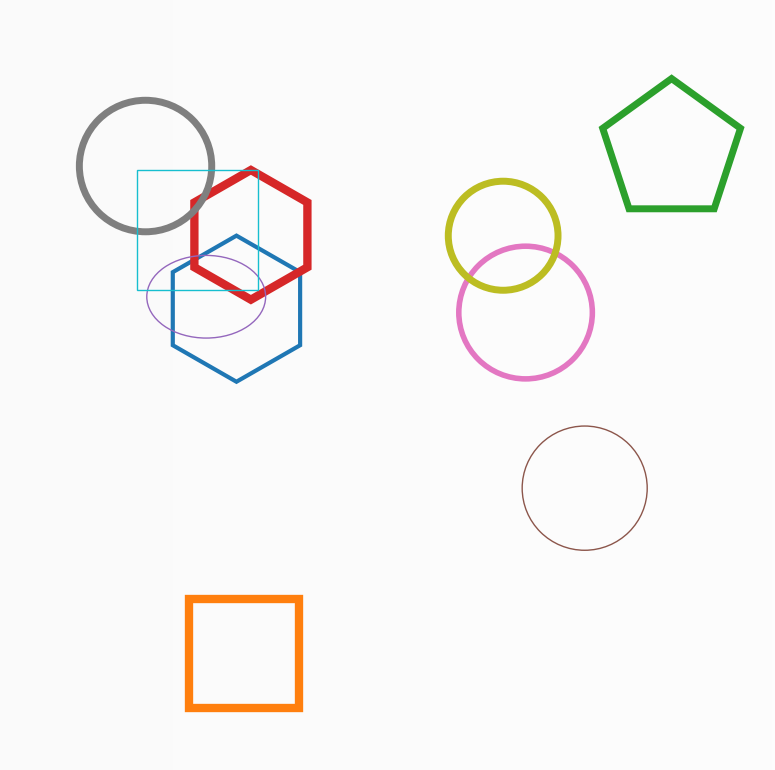[{"shape": "hexagon", "thickness": 1.5, "radius": 0.47, "center": [0.305, 0.599]}, {"shape": "square", "thickness": 3, "radius": 0.36, "center": [0.315, 0.151]}, {"shape": "pentagon", "thickness": 2.5, "radius": 0.47, "center": [0.867, 0.804]}, {"shape": "hexagon", "thickness": 3, "radius": 0.42, "center": [0.324, 0.695]}, {"shape": "oval", "thickness": 0.5, "radius": 0.38, "center": [0.266, 0.615]}, {"shape": "circle", "thickness": 0.5, "radius": 0.4, "center": [0.754, 0.366]}, {"shape": "circle", "thickness": 2, "radius": 0.43, "center": [0.678, 0.594]}, {"shape": "circle", "thickness": 2.5, "radius": 0.43, "center": [0.188, 0.784]}, {"shape": "circle", "thickness": 2.5, "radius": 0.35, "center": [0.649, 0.694]}, {"shape": "square", "thickness": 0.5, "radius": 0.39, "center": [0.255, 0.701]}]